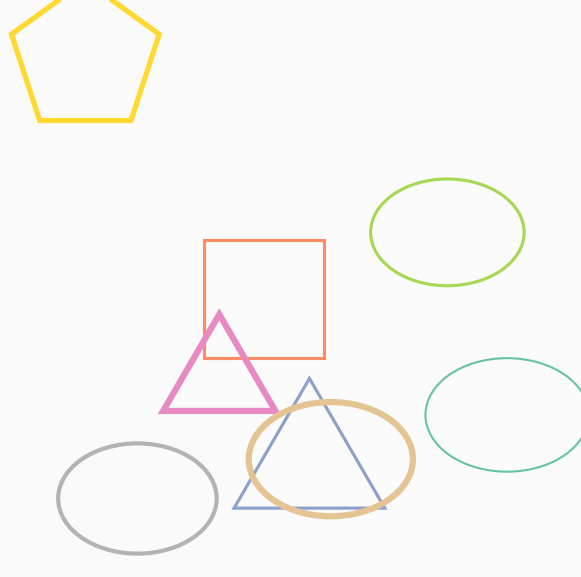[{"shape": "oval", "thickness": 1, "radius": 0.7, "center": [0.872, 0.281]}, {"shape": "square", "thickness": 1.5, "radius": 0.51, "center": [0.454, 0.482]}, {"shape": "triangle", "thickness": 1.5, "radius": 0.75, "center": [0.532, 0.194]}, {"shape": "triangle", "thickness": 3, "radius": 0.56, "center": [0.377, 0.343]}, {"shape": "oval", "thickness": 1.5, "radius": 0.66, "center": [0.77, 0.597]}, {"shape": "pentagon", "thickness": 2.5, "radius": 0.67, "center": [0.147, 0.899]}, {"shape": "oval", "thickness": 3, "radius": 0.71, "center": [0.569, 0.204]}, {"shape": "oval", "thickness": 2, "radius": 0.68, "center": [0.236, 0.136]}]